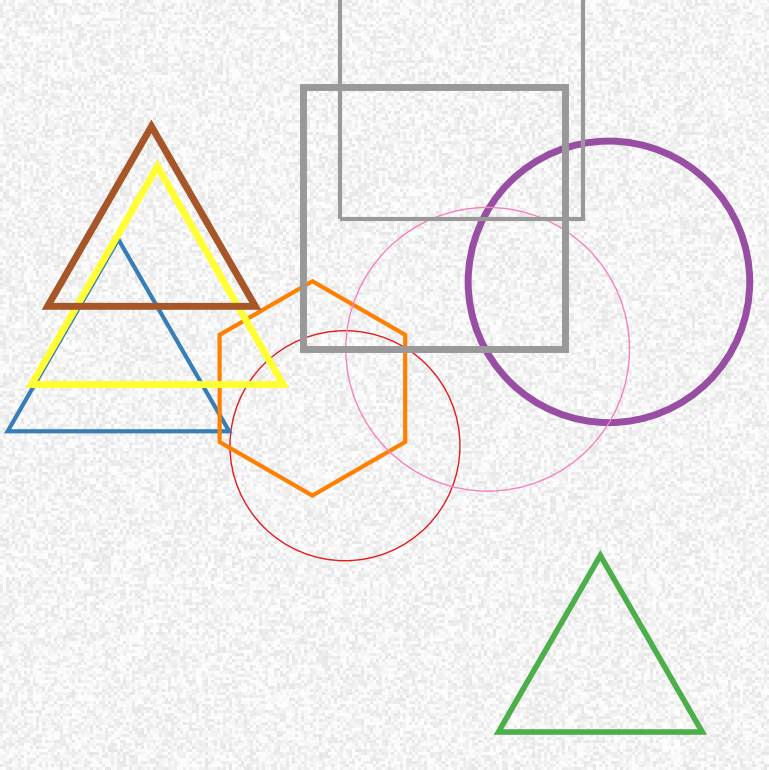[{"shape": "circle", "thickness": 0.5, "radius": 0.75, "center": [0.448, 0.421]}, {"shape": "triangle", "thickness": 1.5, "radius": 0.83, "center": [0.154, 0.523]}, {"shape": "triangle", "thickness": 2, "radius": 0.76, "center": [0.78, 0.126]}, {"shape": "circle", "thickness": 2.5, "radius": 0.91, "center": [0.791, 0.634]}, {"shape": "hexagon", "thickness": 1.5, "radius": 0.7, "center": [0.406, 0.496]}, {"shape": "triangle", "thickness": 2.5, "radius": 0.94, "center": [0.204, 0.595]}, {"shape": "triangle", "thickness": 2.5, "radius": 0.78, "center": [0.197, 0.68]}, {"shape": "circle", "thickness": 0.5, "radius": 0.92, "center": [0.633, 0.546]}, {"shape": "square", "thickness": 1.5, "radius": 0.79, "center": [0.6, 0.874]}, {"shape": "square", "thickness": 2.5, "radius": 0.85, "center": [0.564, 0.717]}]